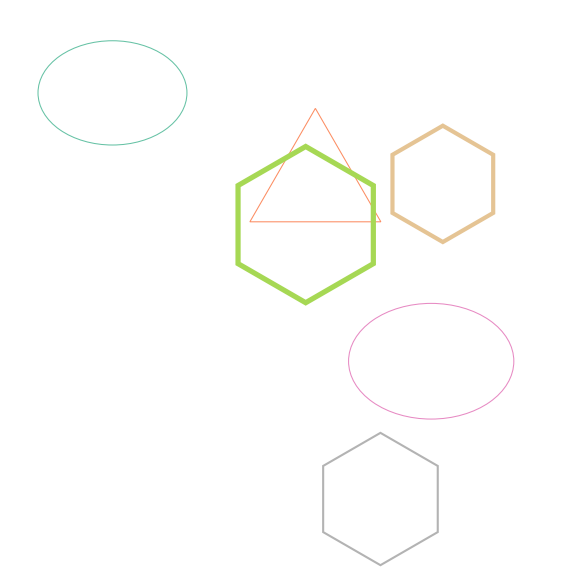[{"shape": "oval", "thickness": 0.5, "radius": 0.64, "center": [0.195, 0.838]}, {"shape": "triangle", "thickness": 0.5, "radius": 0.65, "center": [0.546, 0.681]}, {"shape": "oval", "thickness": 0.5, "radius": 0.72, "center": [0.747, 0.374]}, {"shape": "hexagon", "thickness": 2.5, "radius": 0.68, "center": [0.529, 0.61]}, {"shape": "hexagon", "thickness": 2, "radius": 0.5, "center": [0.767, 0.681]}, {"shape": "hexagon", "thickness": 1, "radius": 0.57, "center": [0.659, 0.135]}]